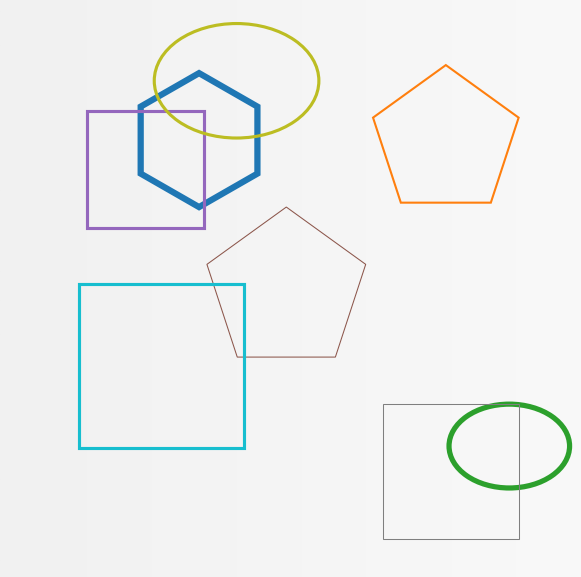[{"shape": "hexagon", "thickness": 3, "radius": 0.58, "center": [0.342, 0.757]}, {"shape": "pentagon", "thickness": 1, "radius": 0.66, "center": [0.767, 0.755]}, {"shape": "oval", "thickness": 2.5, "radius": 0.52, "center": [0.876, 0.227]}, {"shape": "square", "thickness": 1.5, "radius": 0.5, "center": [0.251, 0.705]}, {"shape": "pentagon", "thickness": 0.5, "radius": 0.72, "center": [0.493, 0.497]}, {"shape": "square", "thickness": 0.5, "radius": 0.58, "center": [0.776, 0.182]}, {"shape": "oval", "thickness": 1.5, "radius": 0.71, "center": [0.407, 0.859]}, {"shape": "square", "thickness": 1.5, "radius": 0.71, "center": [0.278, 0.366]}]